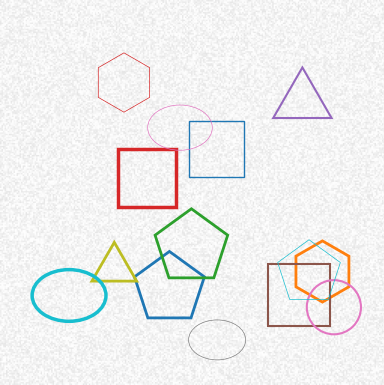[{"shape": "pentagon", "thickness": 2, "radius": 0.48, "center": [0.44, 0.251]}, {"shape": "square", "thickness": 1, "radius": 0.36, "center": [0.563, 0.612]}, {"shape": "hexagon", "thickness": 2, "radius": 0.4, "center": [0.837, 0.295]}, {"shape": "pentagon", "thickness": 2, "radius": 0.5, "center": [0.497, 0.359]}, {"shape": "square", "thickness": 2.5, "radius": 0.38, "center": [0.382, 0.538]}, {"shape": "hexagon", "thickness": 0.5, "radius": 0.39, "center": [0.322, 0.786]}, {"shape": "triangle", "thickness": 1.5, "radius": 0.44, "center": [0.785, 0.737]}, {"shape": "square", "thickness": 1.5, "radius": 0.4, "center": [0.776, 0.233]}, {"shape": "oval", "thickness": 0.5, "radius": 0.42, "center": [0.468, 0.668]}, {"shape": "circle", "thickness": 1.5, "radius": 0.35, "center": [0.867, 0.202]}, {"shape": "oval", "thickness": 0.5, "radius": 0.37, "center": [0.564, 0.117]}, {"shape": "triangle", "thickness": 2, "radius": 0.34, "center": [0.297, 0.303]}, {"shape": "pentagon", "thickness": 0.5, "radius": 0.43, "center": [0.803, 0.292]}, {"shape": "oval", "thickness": 2.5, "radius": 0.48, "center": [0.179, 0.233]}]